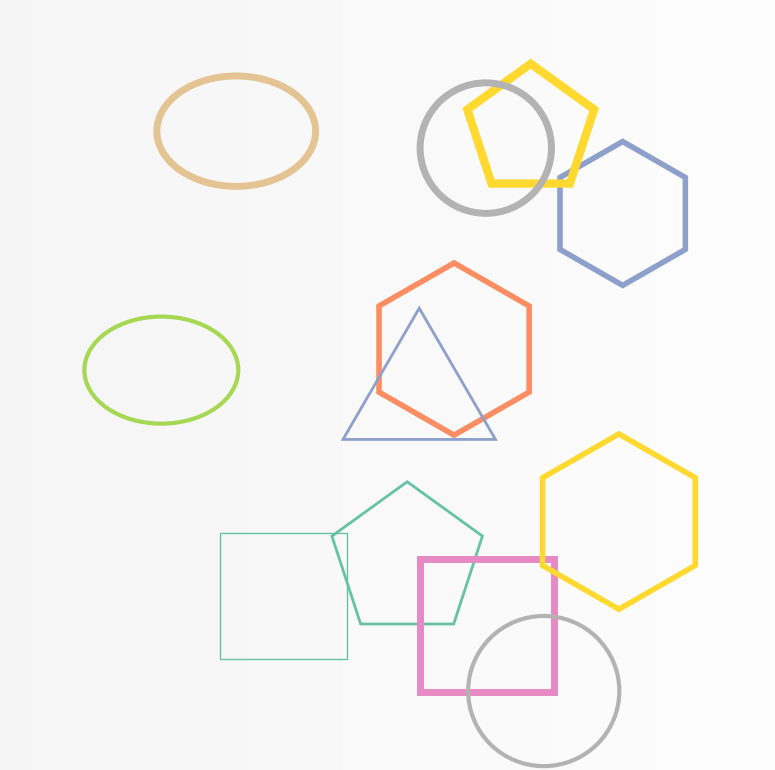[{"shape": "pentagon", "thickness": 1, "radius": 0.51, "center": [0.525, 0.272]}, {"shape": "square", "thickness": 0.5, "radius": 0.41, "center": [0.366, 0.226]}, {"shape": "hexagon", "thickness": 2, "radius": 0.56, "center": [0.586, 0.547]}, {"shape": "triangle", "thickness": 1, "radius": 0.57, "center": [0.541, 0.486]}, {"shape": "hexagon", "thickness": 2, "radius": 0.47, "center": [0.803, 0.723]}, {"shape": "square", "thickness": 2.5, "radius": 0.43, "center": [0.629, 0.188]}, {"shape": "oval", "thickness": 1.5, "radius": 0.5, "center": [0.208, 0.519]}, {"shape": "hexagon", "thickness": 2, "radius": 0.57, "center": [0.799, 0.323]}, {"shape": "pentagon", "thickness": 3, "radius": 0.43, "center": [0.685, 0.831]}, {"shape": "oval", "thickness": 2.5, "radius": 0.51, "center": [0.305, 0.83]}, {"shape": "circle", "thickness": 1.5, "radius": 0.49, "center": [0.702, 0.103]}, {"shape": "circle", "thickness": 2.5, "radius": 0.42, "center": [0.627, 0.808]}]